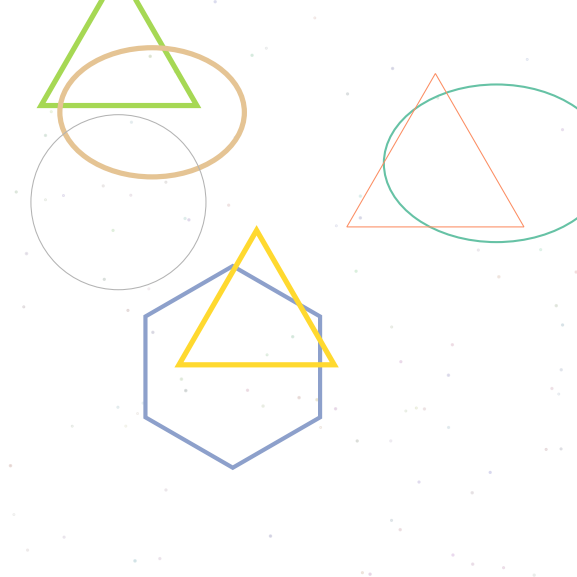[{"shape": "oval", "thickness": 1, "radius": 0.97, "center": [0.86, 0.716]}, {"shape": "triangle", "thickness": 0.5, "radius": 0.89, "center": [0.754, 0.695]}, {"shape": "hexagon", "thickness": 2, "radius": 0.87, "center": [0.403, 0.364]}, {"shape": "triangle", "thickness": 2.5, "radius": 0.78, "center": [0.206, 0.894]}, {"shape": "triangle", "thickness": 2.5, "radius": 0.78, "center": [0.444, 0.445]}, {"shape": "oval", "thickness": 2.5, "radius": 0.8, "center": [0.263, 0.805]}, {"shape": "circle", "thickness": 0.5, "radius": 0.76, "center": [0.205, 0.649]}]